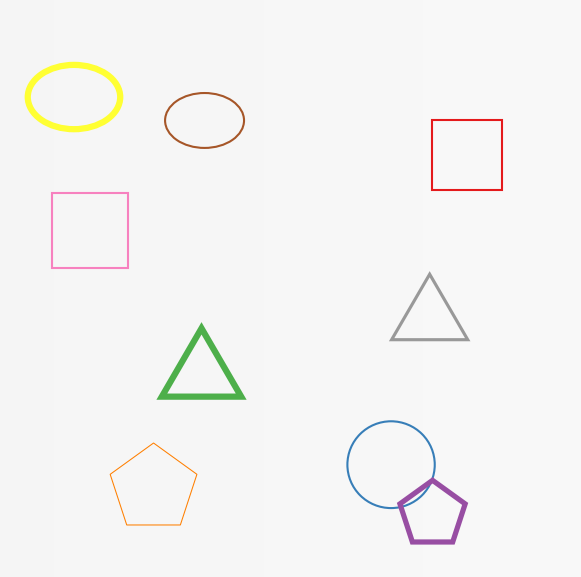[{"shape": "square", "thickness": 1, "radius": 0.3, "center": [0.804, 0.73]}, {"shape": "circle", "thickness": 1, "radius": 0.38, "center": [0.673, 0.194]}, {"shape": "triangle", "thickness": 3, "radius": 0.39, "center": [0.347, 0.352]}, {"shape": "pentagon", "thickness": 2.5, "radius": 0.3, "center": [0.744, 0.108]}, {"shape": "pentagon", "thickness": 0.5, "radius": 0.39, "center": [0.264, 0.154]}, {"shape": "oval", "thickness": 3, "radius": 0.4, "center": [0.127, 0.831]}, {"shape": "oval", "thickness": 1, "radius": 0.34, "center": [0.352, 0.791]}, {"shape": "square", "thickness": 1, "radius": 0.33, "center": [0.154, 0.6]}, {"shape": "triangle", "thickness": 1.5, "radius": 0.38, "center": [0.739, 0.449]}]